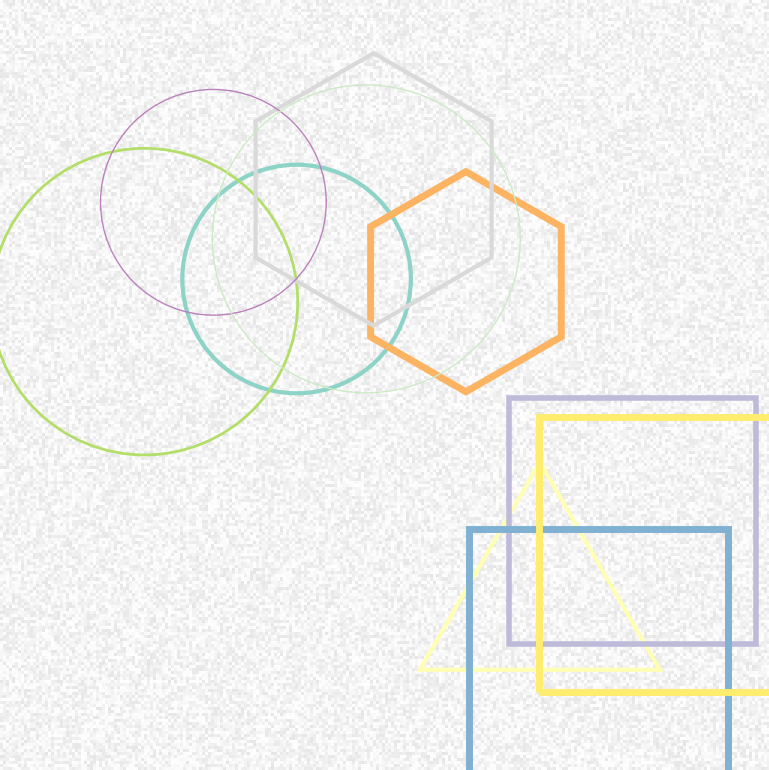[{"shape": "circle", "thickness": 1.5, "radius": 0.74, "center": [0.385, 0.638]}, {"shape": "triangle", "thickness": 1.5, "radius": 0.9, "center": [0.701, 0.22]}, {"shape": "square", "thickness": 2, "radius": 0.8, "center": [0.821, 0.323]}, {"shape": "square", "thickness": 2.5, "radius": 0.84, "center": [0.778, 0.144]}, {"shape": "hexagon", "thickness": 2.5, "radius": 0.71, "center": [0.605, 0.634]}, {"shape": "circle", "thickness": 1, "radius": 1.0, "center": [0.188, 0.608]}, {"shape": "hexagon", "thickness": 1.5, "radius": 0.88, "center": [0.485, 0.754]}, {"shape": "circle", "thickness": 0.5, "radius": 0.73, "center": [0.277, 0.737]}, {"shape": "circle", "thickness": 0.5, "radius": 1.0, "center": [0.476, 0.69]}, {"shape": "square", "thickness": 2.5, "radius": 0.9, "center": [0.879, 0.28]}]